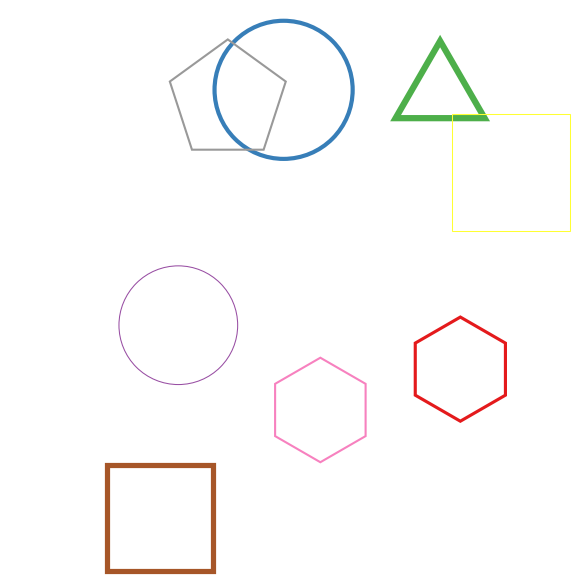[{"shape": "hexagon", "thickness": 1.5, "radius": 0.45, "center": [0.797, 0.36]}, {"shape": "circle", "thickness": 2, "radius": 0.6, "center": [0.491, 0.844]}, {"shape": "triangle", "thickness": 3, "radius": 0.45, "center": [0.762, 0.839]}, {"shape": "circle", "thickness": 0.5, "radius": 0.51, "center": [0.309, 0.436]}, {"shape": "square", "thickness": 0.5, "radius": 0.51, "center": [0.885, 0.7]}, {"shape": "square", "thickness": 2.5, "radius": 0.46, "center": [0.277, 0.102]}, {"shape": "hexagon", "thickness": 1, "radius": 0.45, "center": [0.555, 0.289]}, {"shape": "pentagon", "thickness": 1, "radius": 0.53, "center": [0.394, 0.825]}]